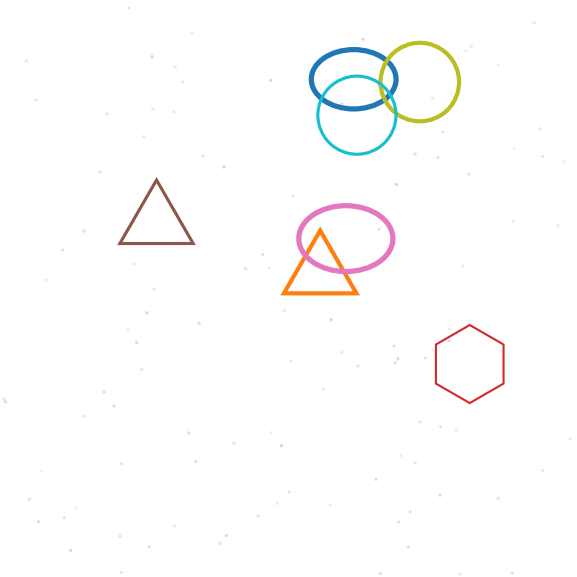[{"shape": "oval", "thickness": 2.5, "radius": 0.37, "center": [0.612, 0.862]}, {"shape": "triangle", "thickness": 2, "radius": 0.36, "center": [0.554, 0.527]}, {"shape": "hexagon", "thickness": 1, "radius": 0.34, "center": [0.813, 0.369]}, {"shape": "triangle", "thickness": 1.5, "radius": 0.37, "center": [0.271, 0.614]}, {"shape": "oval", "thickness": 2.5, "radius": 0.41, "center": [0.599, 0.586]}, {"shape": "circle", "thickness": 2, "radius": 0.34, "center": [0.727, 0.857]}, {"shape": "circle", "thickness": 1.5, "radius": 0.34, "center": [0.618, 0.8]}]